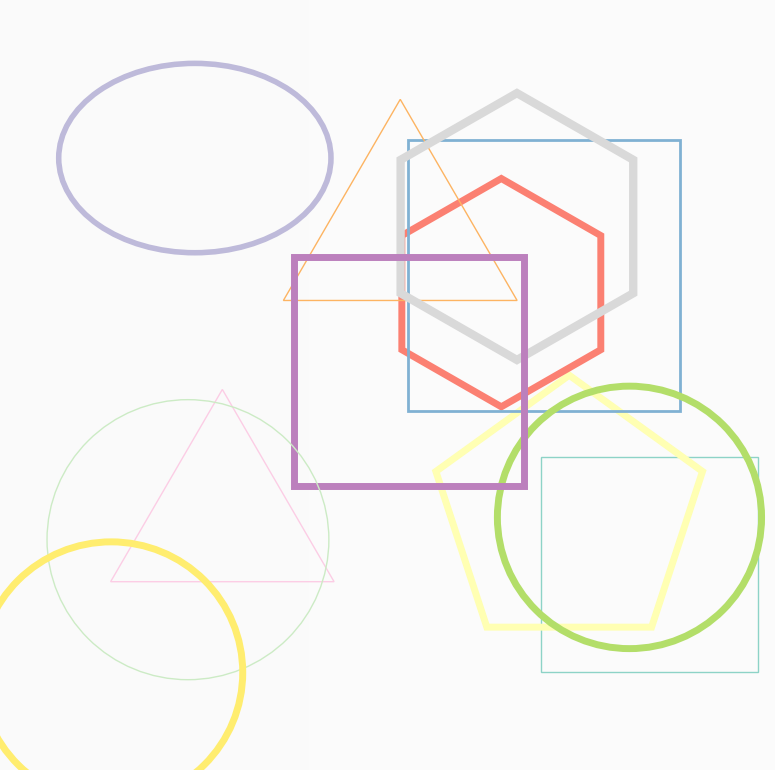[{"shape": "square", "thickness": 0.5, "radius": 0.7, "center": [0.838, 0.267]}, {"shape": "pentagon", "thickness": 2.5, "radius": 0.9, "center": [0.734, 0.332]}, {"shape": "oval", "thickness": 2, "radius": 0.88, "center": [0.251, 0.795]}, {"shape": "hexagon", "thickness": 2.5, "radius": 0.74, "center": [0.647, 0.62]}, {"shape": "square", "thickness": 1, "radius": 0.88, "center": [0.702, 0.642]}, {"shape": "triangle", "thickness": 0.5, "radius": 0.87, "center": [0.516, 0.697]}, {"shape": "circle", "thickness": 2.5, "radius": 0.85, "center": [0.812, 0.328]}, {"shape": "triangle", "thickness": 0.5, "radius": 0.83, "center": [0.287, 0.328]}, {"shape": "hexagon", "thickness": 3, "radius": 0.87, "center": [0.667, 0.706]}, {"shape": "square", "thickness": 2.5, "radius": 0.74, "center": [0.528, 0.517]}, {"shape": "circle", "thickness": 0.5, "radius": 0.91, "center": [0.243, 0.299]}, {"shape": "circle", "thickness": 2.5, "radius": 0.85, "center": [0.144, 0.127]}]